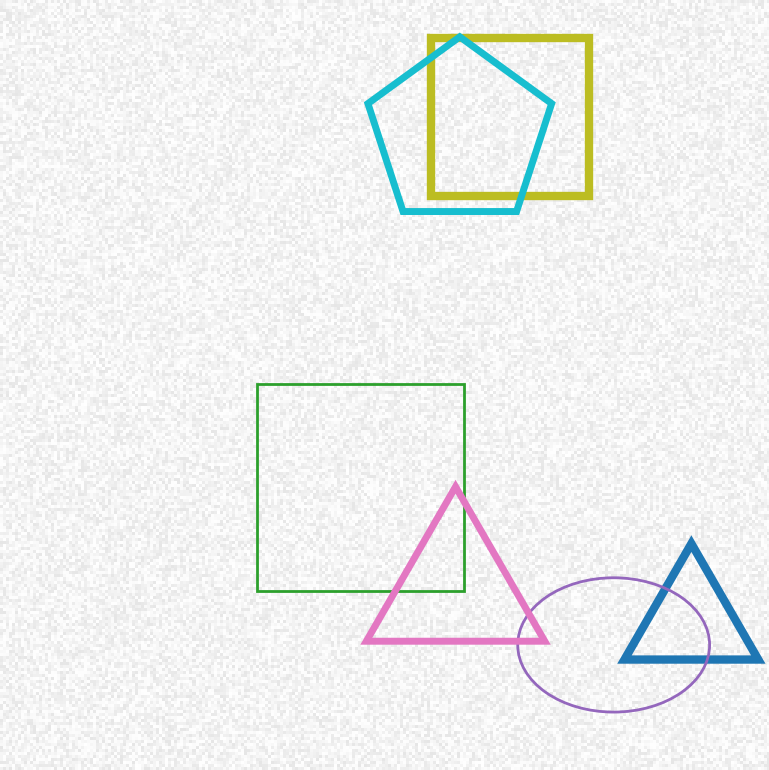[{"shape": "triangle", "thickness": 3, "radius": 0.5, "center": [0.898, 0.194]}, {"shape": "square", "thickness": 1, "radius": 0.67, "center": [0.468, 0.367]}, {"shape": "oval", "thickness": 1, "radius": 0.62, "center": [0.797, 0.162]}, {"shape": "triangle", "thickness": 2.5, "radius": 0.67, "center": [0.592, 0.234]}, {"shape": "square", "thickness": 3, "radius": 0.51, "center": [0.662, 0.848]}, {"shape": "pentagon", "thickness": 2.5, "radius": 0.63, "center": [0.597, 0.827]}]